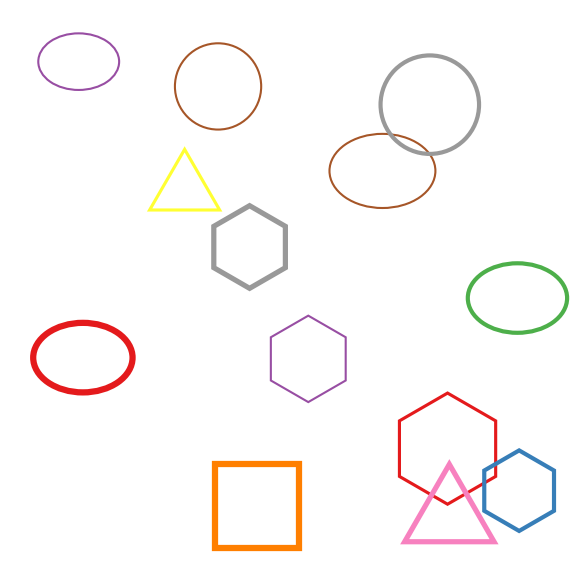[{"shape": "oval", "thickness": 3, "radius": 0.43, "center": [0.144, 0.38]}, {"shape": "hexagon", "thickness": 1.5, "radius": 0.48, "center": [0.775, 0.222]}, {"shape": "hexagon", "thickness": 2, "radius": 0.35, "center": [0.899, 0.149]}, {"shape": "oval", "thickness": 2, "radius": 0.43, "center": [0.896, 0.483]}, {"shape": "hexagon", "thickness": 1, "radius": 0.37, "center": [0.534, 0.378]}, {"shape": "oval", "thickness": 1, "radius": 0.35, "center": [0.136, 0.892]}, {"shape": "square", "thickness": 3, "radius": 0.36, "center": [0.445, 0.123]}, {"shape": "triangle", "thickness": 1.5, "radius": 0.35, "center": [0.32, 0.671]}, {"shape": "oval", "thickness": 1, "radius": 0.46, "center": [0.662, 0.703]}, {"shape": "circle", "thickness": 1, "radius": 0.37, "center": [0.378, 0.849]}, {"shape": "triangle", "thickness": 2.5, "radius": 0.45, "center": [0.778, 0.106]}, {"shape": "circle", "thickness": 2, "radius": 0.43, "center": [0.744, 0.818]}, {"shape": "hexagon", "thickness": 2.5, "radius": 0.36, "center": [0.432, 0.571]}]